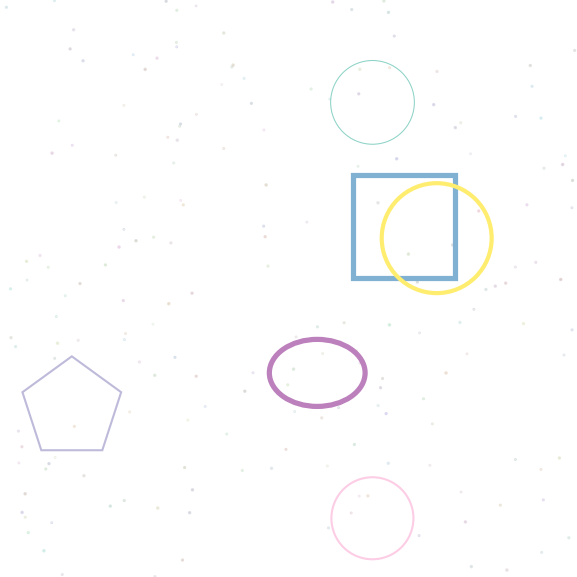[{"shape": "circle", "thickness": 0.5, "radius": 0.36, "center": [0.645, 0.822]}, {"shape": "pentagon", "thickness": 1, "radius": 0.45, "center": [0.124, 0.292]}, {"shape": "square", "thickness": 2.5, "radius": 0.44, "center": [0.699, 0.607]}, {"shape": "circle", "thickness": 1, "radius": 0.36, "center": [0.645, 0.102]}, {"shape": "oval", "thickness": 2.5, "radius": 0.41, "center": [0.549, 0.353]}, {"shape": "circle", "thickness": 2, "radius": 0.48, "center": [0.756, 0.587]}]